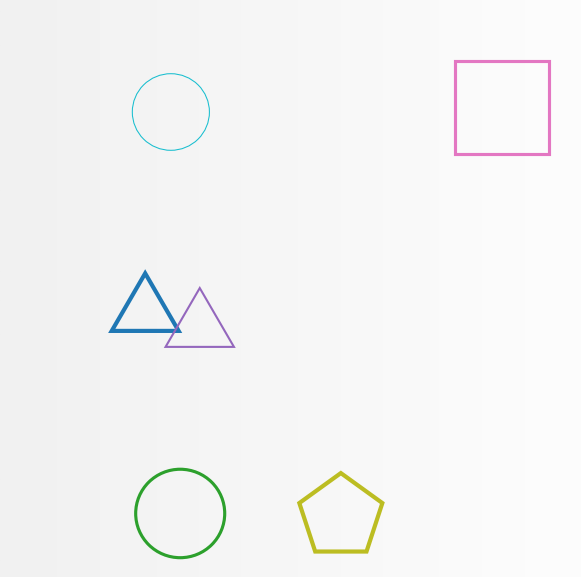[{"shape": "triangle", "thickness": 2, "radius": 0.33, "center": [0.25, 0.459]}, {"shape": "circle", "thickness": 1.5, "radius": 0.38, "center": [0.31, 0.11]}, {"shape": "triangle", "thickness": 1, "radius": 0.34, "center": [0.344, 0.432]}, {"shape": "square", "thickness": 1.5, "radius": 0.4, "center": [0.863, 0.813]}, {"shape": "pentagon", "thickness": 2, "radius": 0.38, "center": [0.586, 0.105]}, {"shape": "circle", "thickness": 0.5, "radius": 0.33, "center": [0.294, 0.805]}]